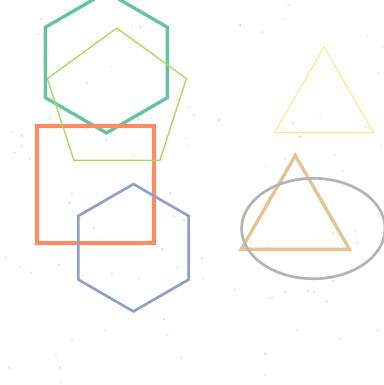[{"shape": "hexagon", "thickness": 2.5, "radius": 0.91, "center": [0.276, 0.838]}, {"shape": "square", "thickness": 3, "radius": 0.76, "center": [0.248, 0.52]}, {"shape": "hexagon", "thickness": 2, "radius": 0.83, "center": [0.347, 0.356]}, {"shape": "pentagon", "thickness": 1, "radius": 0.95, "center": [0.304, 0.737]}, {"shape": "triangle", "thickness": 0.5, "radius": 0.74, "center": [0.842, 0.729]}, {"shape": "triangle", "thickness": 2.5, "radius": 0.81, "center": [0.767, 0.434]}, {"shape": "oval", "thickness": 2, "radius": 0.93, "center": [0.814, 0.406]}]